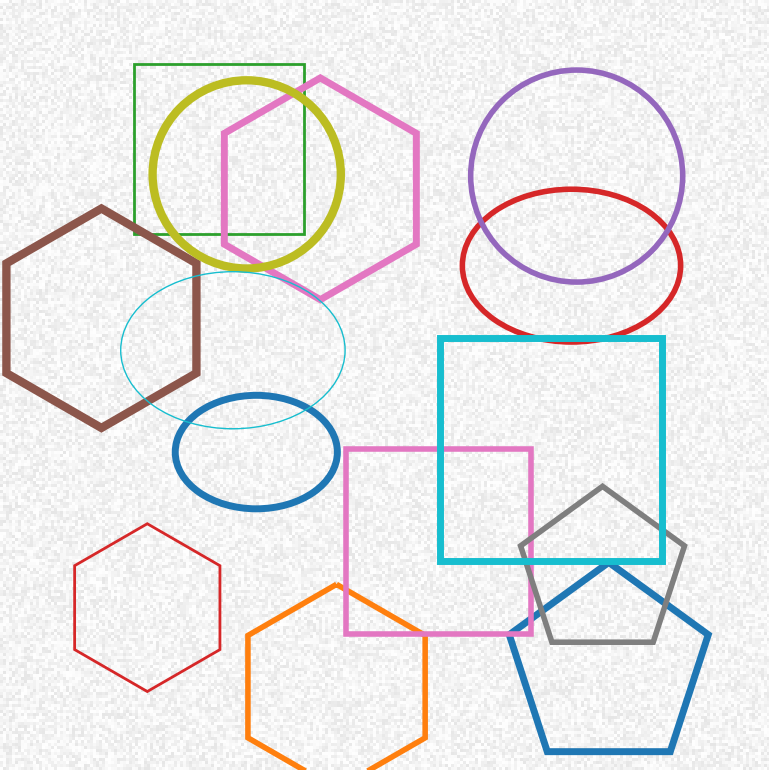[{"shape": "oval", "thickness": 2.5, "radius": 0.53, "center": [0.333, 0.413]}, {"shape": "pentagon", "thickness": 2.5, "radius": 0.68, "center": [0.791, 0.134]}, {"shape": "hexagon", "thickness": 2, "radius": 0.66, "center": [0.437, 0.108]}, {"shape": "square", "thickness": 1, "radius": 0.55, "center": [0.284, 0.806]}, {"shape": "oval", "thickness": 2, "radius": 0.71, "center": [0.742, 0.655]}, {"shape": "hexagon", "thickness": 1, "radius": 0.54, "center": [0.191, 0.211]}, {"shape": "circle", "thickness": 2, "radius": 0.69, "center": [0.749, 0.771]}, {"shape": "hexagon", "thickness": 3, "radius": 0.71, "center": [0.132, 0.587]}, {"shape": "square", "thickness": 2, "radius": 0.6, "center": [0.57, 0.297]}, {"shape": "hexagon", "thickness": 2.5, "radius": 0.72, "center": [0.416, 0.755]}, {"shape": "pentagon", "thickness": 2, "radius": 0.56, "center": [0.783, 0.256]}, {"shape": "circle", "thickness": 3, "radius": 0.61, "center": [0.32, 0.774]}, {"shape": "oval", "thickness": 0.5, "radius": 0.73, "center": [0.302, 0.545]}, {"shape": "square", "thickness": 2.5, "radius": 0.72, "center": [0.716, 0.416]}]